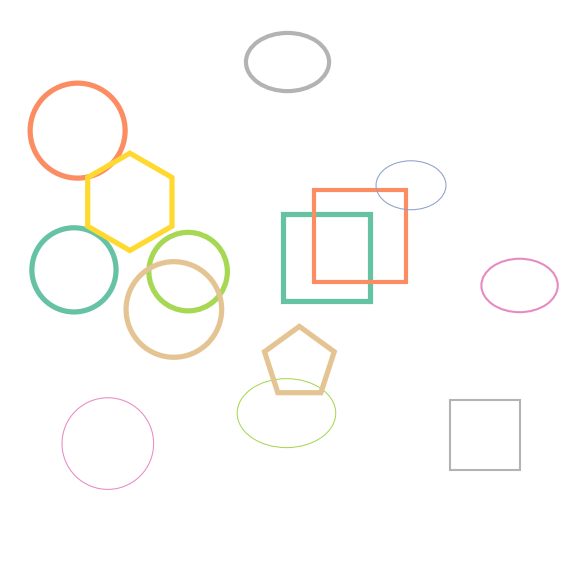[{"shape": "square", "thickness": 2.5, "radius": 0.38, "center": [0.565, 0.553]}, {"shape": "circle", "thickness": 2.5, "radius": 0.36, "center": [0.128, 0.532]}, {"shape": "circle", "thickness": 2.5, "radius": 0.41, "center": [0.134, 0.773]}, {"shape": "square", "thickness": 2, "radius": 0.4, "center": [0.624, 0.591]}, {"shape": "oval", "thickness": 0.5, "radius": 0.3, "center": [0.712, 0.678]}, {"shape": "circle", "thickness": 0.5, "radius": 0.4, "center": [0.187, 0.231]}, {"shape": "oval", "thickness": 1, "radius": 0.33, "center": [0.9, 0.505]}, {"shape": "oval", "thickness": 0.5, "radius": 0.43, "center": [0.496, 0.284]}, {"shape": "circle", "thickness": 2.5, "radius": 0.34, "center": [0.326, 0.529]}, {"shape": "hexagon", "thickness": 2.5, "radius": 0.42, "center": [0.225, 0.65]}, {"shape": "pentagon", "thickness": 2.5, "radius": 0.32, "center": [0.518, 0.37]}, {"shape": "circle", "thickness": 2.5, "radius": 0.41, "center": [0.301, 0.463]}, {"shape": "oval", "thickness": 2, "radius": 0.36, "center": [0.498, 0.892]}, {"shape": "square", "thickness": 1, "radius": 0.3, "center": [0.84, 0.246]}]